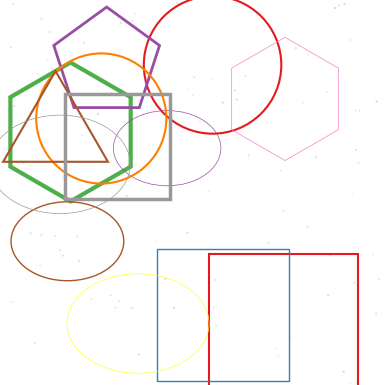[{"shape": "square", "thickness": 1.5, "radius": 0.97, "center": [0.737, 0.145]}, {"shape": "circle", "thickness": 1.5, "radius": 0.89, "center": [0.552, 0.831]}, {"shape": "square", "thickness": 1, "radius": 0.86, "center": [0.579, 0.181]}, {"shape": "hexagon", "thickness": 3, "radius": 0.9, "center": [0.183, 0.657]}, {"shape": "oval", "thickness": 0.5, "radius": 0.7, "center": [0.434, 0.615]}, {"shape": "pentagon", "thickness": 2, "radius": 0.72, "center": [0.277, 0.837]}, {"shape": "circle", "thickness": 1.5, "radius": 0.85, "center": [0.263, 0.692]}, {"shape": "oval", "thickness": 0.5, "radius": 0.92, "center": [0.358, 0.16]}, {"shape": "triangle", "thickness": 1.5, "radius": 0.79, "center": [0.144, 0.658]}, {"shape": "oval", "thickness": 1, "radius": 0.73, "center": [0.175, 0.373]}, {"shape": "hexagon", "thickness": 0.5, "radius": 0.8, "center": [0.74, 0.743]}, {"shape": "oval", "thickness": 0.5, "radius": 0.91, "center": [0.156, 0.573]}, {"shape": "square", "thickness": 2.5, "radius": 0.68, "center": [0.306, 0.62]}]